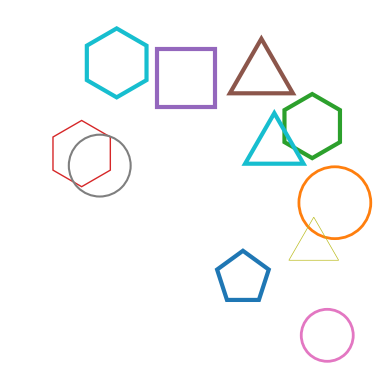[{"shape": "pentagon", "thickness": 3, "radius": 0.35, "center": [0.631, 0.278]}, {"shape": "circle", "thickness": 2, "radius": 0.47, "center": [0.87, 0.473]}, {"shape": "hexagon", "thickness": 3, "radius": 0.42, "center": [0.811, 0.672]}, {"shape": "hexagon", "thickness": 1, "radius": 0.43, "center": [0.212, 0.601]}, {"shape": "square", "thickness": 3, "radius": 0.38, "center": [0.484, 0.798]}, {"shape": "triangle", "thickness": 3, "radius": 0.47, "center": [0.679, 0.805]}, {"shape": "circle", "thickness": 2, "radius": 0.34, "center": [0.85, 0.129]}, {"shape": "circle", "thickness": 1.5, "radius": 0.4, "center": [0.259, 0.57]}, {"shape": "triangle", "thickness": 0.5, "radius": 0.37, "center": [0.815, 0.361]}, {"shape": "triangle", "thickness": 3, "radius": 0.44, "center": [0.712, 0.619]}, {"shape": "hexagon", "thickness": 3, "radius": 0.45, "center": [0.303, 0.837]}]